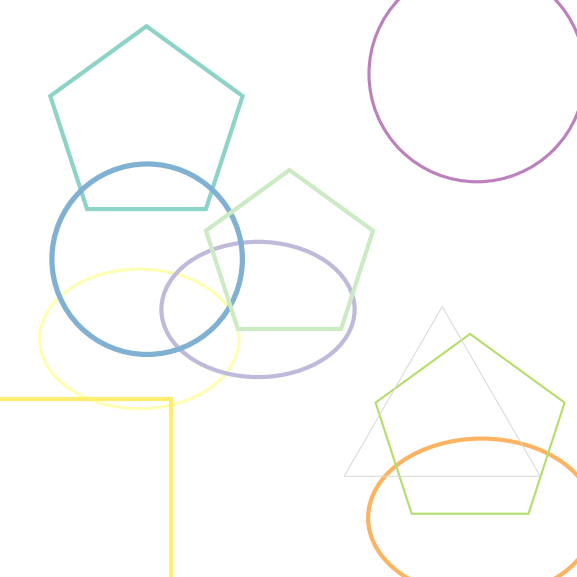[{"shape": "pentagon", "thickness": 2, "radius": 0.88, "center": [0.254, 0.779]}, {"shape": "oval", "thickness": 1.5, "radius": 0.86, "center": [0.241, 0.412]}, {"shape": "oval", "thickness": 2, "radius": 0.84, "center": [0.447, 0.463]}, {"shape": "circle", "thickness": 2.5, "radius": 0.82, "center": [0.255, 0.55]}, {"shape": "oval", "thickness": 2, "radius": 0.98, "center": [0.834, 0.102]}, {"shape": "pentagon", "thickness": 1, "radius": 0.86, "center": [0.814, 0.249]}, {"shape": "triangle", "thickness": 0.5, "radius": 0.98, "center": [0.766, 0.272]}, {"shape": "circle", "thickness": 1.5, "radius": 0.93, "center": [0.826, 0.871]}, {"shape": "pentagon", "thickness": 2, "radius": 0.76, "center": [0.501, 0.553]}, {"shape": "square", "thickness": 2, "radius": 0.94, "center": [0.107, 0.119]}]